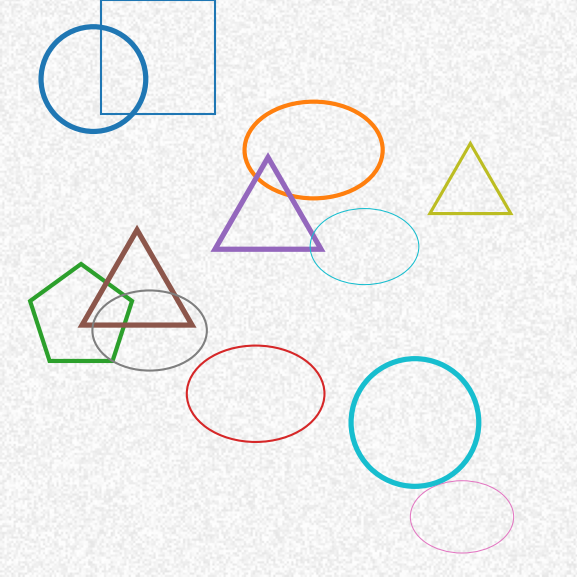[{"shape": "circle", "thickness": 2.5, "radius": 0.45, "center": [0.162, 0.862]}, {"shape": "square", "thickness": 1, "radius": 0.49, "center": [0.273, 0.9]}, {"shape": "oval", "thickness": 2, "radius": 0.6, "center": [0.543, 0.739]}, {"shape": "pentagon", "thickness": 2, "radius": 0.46, "center": [0.14, 0.449]}, {"shape": "oval", "thickness": 1, "radius": 0.6, "center": [0.443, 0.317]}, {"shape": "triangle", "thickness": 2.5, "radius": 0.53, "center": [0.464, 0.621]}, {"shape": "triangle", "thickness": 2.5, "radius": 0.55, "center": [0.237, 0.491]}, {"shape": "oval", "thickness": 0.5, "radius": 0.45, "center": [0.8, 0.104]}, {"shape": "oval", "thickness": 1, "radius": 0.5, "center": [0.259, 0.427]}, {"shape": "triangle", "thickness": 1.5, "radius": 0.4, "center": [0.814, 0.67]}, {"shape": "oval", "thickness": 0.5, "radius": 0.47, "center": [0.631, 0.572]}, {"shape": "circle", "thickness": 2.5, "radius": 0.55, "center": [0.719, 0.268]}]